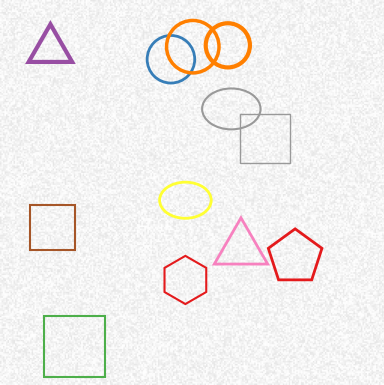[{"shape": "pentagon", "thickness": 2, "radius": 0.37, "center": [0.767, 0.332]}, {"shape": "hexagon", "thickness": 1.5, "radius": 0.31, "center": [0.482, 0.273]}, {"shape": "circle", "thickness": 2, "radius": 0.31, "center": [0.444, 0.846]}, {"shape": "square", "thickness": 1.5, "radius": 0.4, "center": [0.194, 0.1]}, {"shape": "triangle", "thickness": 3, "radius": 0.33, "center": [0.131, 0.872]}, {"shape": "circle", "thickness": 3, "radius": 0.29, "center": [0.592, 0.882]}, {"shape": "circle", "thickness": 2.5, "radius": 0.34, "center": [0.501, 0.879]}, {"shape": "oval", "thickness": 2, "radius": 0.34, "center": [0.482, 0.48]}, {"shape": "square", "thickness": 1.5, "radius": 0.29, "center": [0.137, 0.408]}, {"shape": "triangle", "thickness": 2, "radius": 0.4, "center": [0.626, 0.354]}, {"shape": "oval", "thickness": 1.5, "radius": 0.38, "center": [0.601, 0.717]}, {"shape": "square", "thickness": 1, "radius": 0.32, "center": [0.688, 0.641]}]